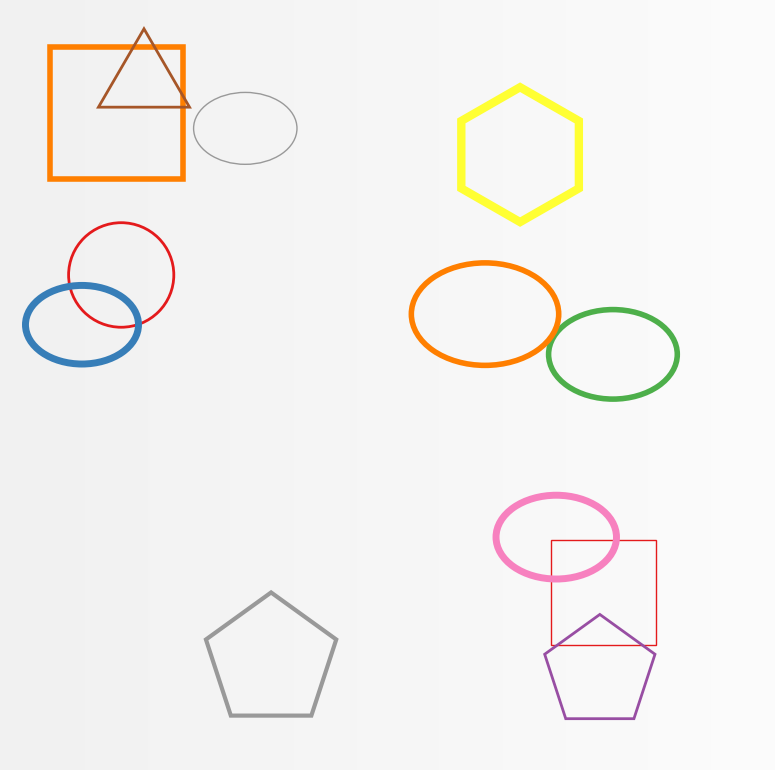[{"shape": "square", "thickness": 0.5, "radius": 0.34, "center": [0.778, 0.231]}, {"shape": "circle", "thickness": 1, "radius": 0.34, "center": [0.156, 0.643]}, {"shape": "oval", "thickness": 2.5, "radius": 0.36, "center": [0.106, 0.578]}, {"shape": "oval", "thickness": 2, "radius": 0.42, "center": [0.791, 0.54]}, {"shape": "pentagon", "thickness": 1, "radius": 0.37, "center": [0.774, 0.127]}, {"shape": "square", "thickness": 2, "radius": 0.43, "center": [0.15, 0.853]}, {"shape": "oval", "thickness": 2, "radius": 0.48, "center": [0.626, 0.592]}, {"shape": "hexagon", "thickness": 3, "radius": 0.44, "center": [0.671, 0.799]}, {"shape": "triangle", "thickness": 1, "radius": 0.34, "center": [0.186, 0.895]}, {"shape": "oval", "thickness": 2.5, "radius": 0.39, "center": [0.718, 0.302]}, {"shape": "pentagon", "thickness": 1.5, "radius": 0.44, "center": [0.35, 0.142]}, {"shape": "oval", "thickness": 0.5, "radius": 0.33, "center": [0.316, 0.833]}]